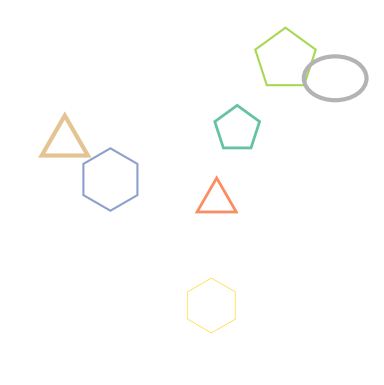[{"shape": "pentagon", "thickness": 2, "radius": 0.31, "center": [0.616, 0.665]}, {"shape": "triangle", "thickness": 2, "radius": 0.29, "center": [0.563, 0.479]}, {"shape": "hexagon", "thickness": 1.5, "radius": 0.41, "center": [0.287, 0.534]}, {"shape": "pentagon", "thickness": 1.5, "radius": 0.41, "center": [0.742, 0.846]}, {"shape": "hexagon", "thickness": 0.5, "radius": 0.36, "center": [0.549, 0.206]}, {"shape": "triangle", "thickness": 3, "radius": 0.35, "center": [0.168, 0.631]}, {"shape": "oval", "thickness": 3, "radius": 0.41, "center": [0.871, 0.797]}]